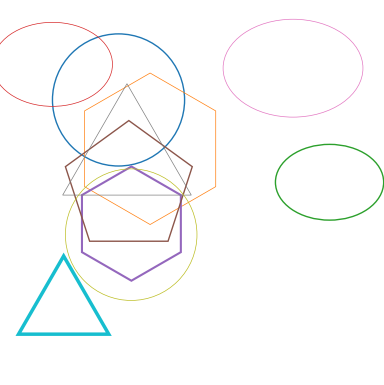[{"shape": "circle", "thickness": 1, "radius": 0.86, "center": [0.308, 0.74]}, {"shape": "hexagon", "thickness": 0.5, "radius": 0.98, "center": [0.39, 0.614]}, {"shape": "oval", "thickness": 1, "radius": 0.7, "center": [0.856, 0.527]}, {"shape": "oval", "thickness": 0.5, "radius": 0.78, "center": [0.136, 0.833]}, {"shape": "hexagon", "thickness": 1.5, "radius": 0.74, "center": [0.341, 0.419]}, {"shape": "pentagon", "thickness": 1, "radius": 0.87, "center": [0.335, 0.514]}, {"shape": "oval", "thickness": 0.5, "radius": 0.91, "center": [0.761, 0.823]}, {"shape": "triangle", "thickness": 0.5, "radius": 0.96, "center": [0.33, 0.59]}, {"shape": "circle", "thickness": 0.5, "radius": 0.85, "center": [0.341, 0.391]}, {"shape": "triangle", "thickness": 2.5, "radius": 0.68, "center": [0.165, 0.2]}]